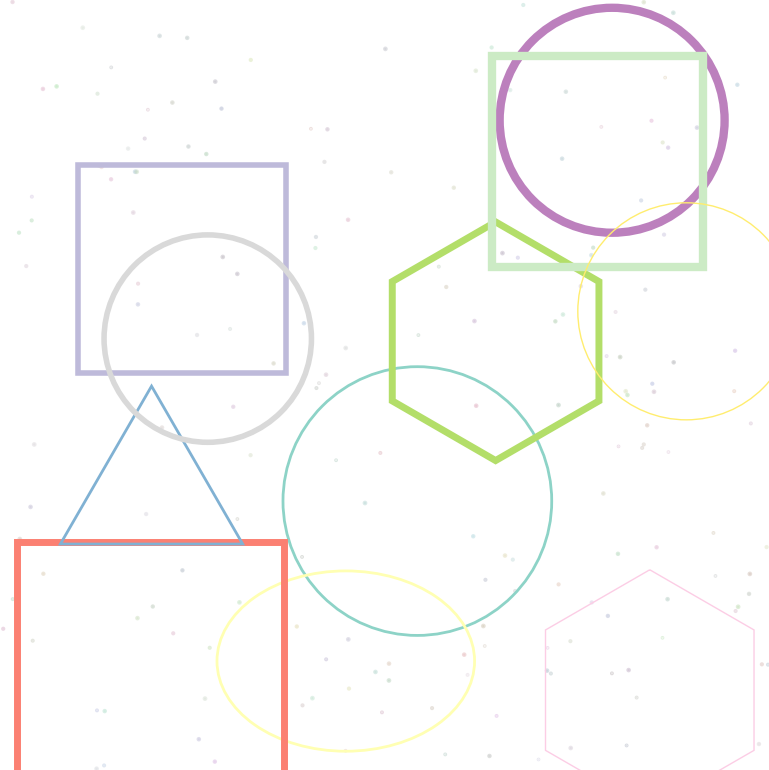[{"shape": "circle", "thickness": 1, "radius": 0.87, "center": [0.542, 0.349]}, {"shape": "oval", "thickness": 1, "radius": 0.84, "center": [0.449, 0.141]}, {"shape": "square", "thickness": 2, "radius": 0.68, "center": [0.236, 0.651]}, {"shape": "square", "thickness": 2.5, "radius": 0.87, "center": [0.196, 0.123]}, {"shape": "triangle", "thickness": 1, "radius": 0.68, "center": [0.197, 0.362]}, {"shape": "hexagon", "thickness": 2.5, "radius": 0.77, "center": [0.644, 0.557]}, {"shape": "hexagon", "thickness": 0.5, "radius": 0.78, "center": [0.844, 0.104]}, {"shape": "circle", "thickness": 2, "radius": 0.67, "center": [0.27, 0.56]}, {"shape": "circle", "thickness": 3, "radius": 0.73, "center": [0.795, 0.844]}, {"shape": "square", "thickness": 3, "radius": 0.68, "center": [0.776, 0.791]}, {"shape": "circle", "thickness": 0.5, "radius": 0.7, "center": [0.891, 0.596]}]